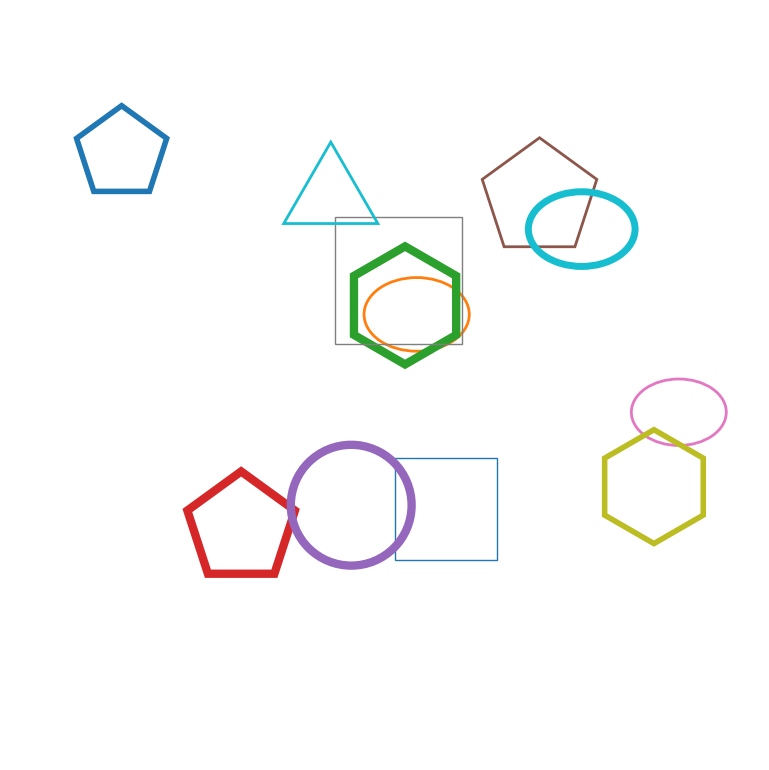[{"shape": "pentagon", "thickness": 2, "radius": 0.31, "center": [0.158, 0.801]}, {"shape": "square", "thickness": 0.5, "radius": 0.33, "center": [0.579, 0.339]}, {"shape": "oval", "thickness": 1, "radius": 0.34, "center": [0.541, 0.592]}, {"shape": "hexagon", "thickness": 3, "radius": 0.38, "center": [0.526, 0.603]}, {"shape": "pentagon", "thickness": 3, "radius": 0.37, "center": [0.313, 0.314]}, {"shape": "circle", "thickness": 3, "radius": 0.39, "center": [0.456, 0.344]}, {"shape": "pentagon", "thickness": 1, "radius": 0.39, "center": [0.701, 0.743]}, {"shape": "oval", "thickness": 1, "radius": 0.31, "center": [0.882, 0.465]}, {"shape": "square", "thickness": 0.5, "radius": 0.41, "center": [0.518, 0.635]}, {"shape": "hexagon", "thickness": 2, "radius": 0.37, "center": [0.849, 0.368]}, {"shape": "triangle", "thickness": 1, "radius": 0.35, "center": [0.43, 0.745]}, {"shape": "oval", "thickness": 2.5, "radius": 0.35, "center": [0.755, 0.702]}]